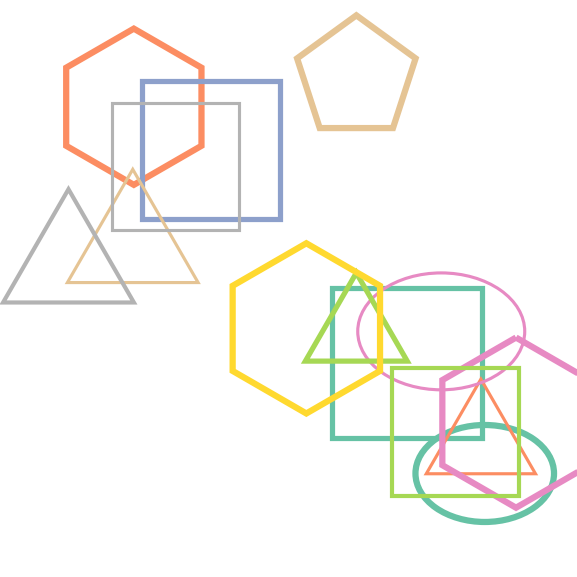[{"shape": "oval", "thickness": 3, "radius": 0.6, "center": [0.839, 0.179]}, {"shape": "square", "thickness": 2.5, "radius": 0.65, "center": [0.705, 0.371]}, {"shape": "hexagon", "thickness": 3, "radius": 0.68, "center": [0.232, 0.814]}, {"shape": "triangle", "thickness": 1.5, "radius": 0.55, "center": [0.833, 0.233]}, {"shape": "square", "thickness": 2.5, "radius": 0.6, "center": [0.365, 0.739]}, {"shape": "hexagon", "thickness": 3, "radius": 0.74, "center": [0.894, 0.267]}, {"shape": "oval", "thickness": 1.5, "radius": 0.72, "center": [0.764, 0.425]}, {"shape": "triangle", "thickness": 2.5, "radius": 0.51, "center": [0.617, 0.425]}, {"shape": "square", "thickness": 2, "radius": 0.55, "center": [0.788, 0.251]}, {"shape": "hexagon", "thickness": 3, "radius": 0.74, "center": [0.53, 0.431]}, {"shape": "triangle", "thickness": 1.5, "radius": 0.65, "center": [0.23, 0.575]}, {"shape": "pentagon", "thickness": 3, "radius": 0.54, "center": [0.617, 0.865]}, {"shape": "triangle", "thickness": 2, "radius": 0.65, "center": [0.119, 0.541]}, {"shape": "square", "thickness": 1.5, "radius": 0.55, "center": [0.304, 0.711]}]